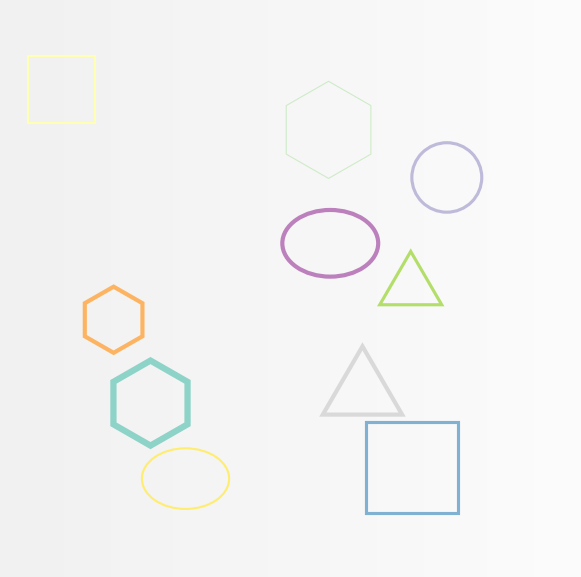[{"shape": "hexagon", "thickness": 3, "radius": 0.37, "center": [0.259, 0.301]}, {"shape": "square", "thickness": 1, "radius": 0.29, "center": [0.106, 0.845]}, {"shape": "circle", "thickness": 1.5, "radius": 0.3, "center": [0.769, 0.692]}, {"shape": "square", "thickness": 1.5, "radius": 0.4, "center": [0.708, 0.19]}, {"shape": "hexagon", "thickness": 2, "radius": 0.29, "center": [0.195, 0.445]}, {"shape": "triangle", "thickness": 1.5, "radius": 0.31, "center": [0.707, 0.502]}, {"shape": "triangle", "thickness": 2, "radius": 0.39, "center": [0.624, 0.321]}, {"shape": "oval", "thickness": 2, "radius": 0.41, "center": [0.568, 0.578]}, {"shape": "hexagon", "thickness": 0.5, "radius": 0.42, "center": [0.565, 0.774]}, {"shape": "oval", "thickness": 1, "radius": 0.38, "center": [0.319, 0.17]}]